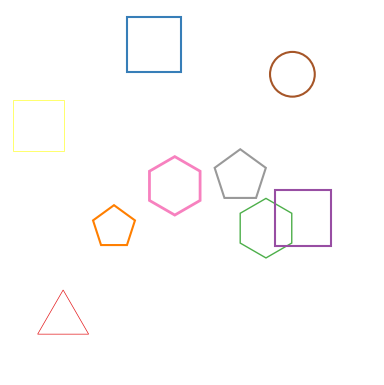[{"shape": "triangle", "thickness": 0.5, "radius": 0.38, "center": [0.164, 0.17]}, {"shape": "square", "thickness": 1.5, "radius": 0.35, "center": [0.4, 0.885]}, {"shape": "hexagon", "thickness": 1, "radius": 0.39, "center": [0.691, 0.407]}, {"shape": "square", "thickness": 1.5, "radius": 0.37, "center": [0.787, 0.434]}, {"shape": "pentagon", "thickness": 1.5, "radius": 0.29, "center": [0.296, 0.41]}, {"shape": "square", "thickness": 0.5, "radius": 0.33, "center": [0.1, 0.674]}, {"shape": "circle", "thickness": 1.5, "radius": 0.29, "center": [0.759, 0.807]}, {"shape": "hexagon", "thickness": 2, "radius": 0.38, "center": [0.454, 0.517]}, {"shape": "pentagon", "thickness": 1.5, "radius": 0.35, "center": [0.624, 0.542]}]